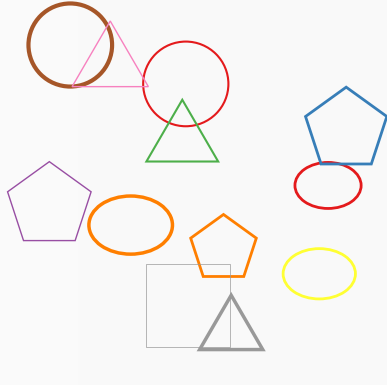[{"shape": "oval", "thickness": 2, "radius": 0.43, "center": [0.847, 0.518]}, {"shape": "circle", "thickness": 1.5, "radius": 0.55, "center": [0.479, 0.782]}, {"shape": "pentagon", "thickness": 2, "radius": 0.55, "center": [0.893, 0.663]}, {"shape": "triangle", "thickness": 1.5, "radius": 0.53, "center": [0.47, 0.634]}, {"shape": "pentagon", "thickness": 1, "radius": 0.57, "center": [0.127, 0.467]}, {"shape": "pentagon", "thickness": 2, "radius": 0.45, "center": [0.577, 0.354]}, {"shape": "oval", "thickness": 2.5, "radius": 0.54, "center": [0.337, 0.415]}, {"shape": "oval", "thickness": 2, "radius": 0.47, "center": [0.824, 0.289]}, {"shape": "circle", "thickness": 3, "radius": 0.54, "center": [0.181, 0.883]}, {"shape": "triangle", "thickness": 1, "radius": 0.57, "center": [0.284, 0.832]}, {"shape": "square", "thickness": 0.5, "radius": 0.54, "center": [0.485, 0.206]}, {"shape": "triangle", "thickness": 2.5, "radius": 0.47, "center": [0.597, 0.139]}]